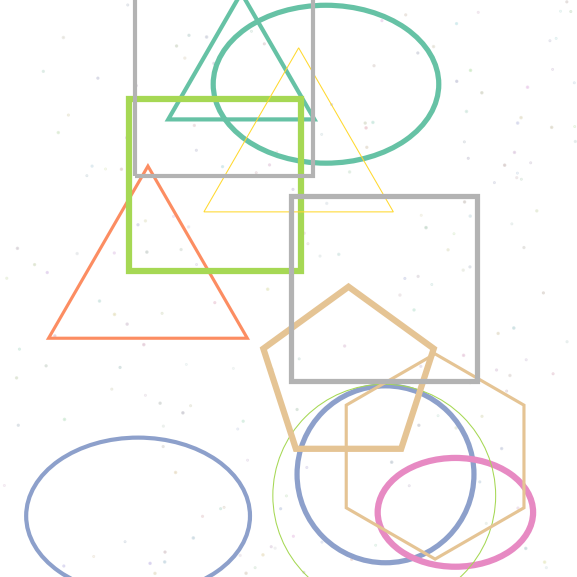[{"shape": "triangle", "thickness": 2, "radius": 0.73, "center": [0.418, 0.865]}, {"shape": "oval", "thickness": 2.5, "radius": 0.98, "center": [0.564, 0.853]}, {"shape": "triangle", "thickness": 1.5, "radius": 0.99, "center": [0.256, 0.513]}, {"shape": "oval", "thickness": 2, "radius": 0.97, "center": [0.239, 0.106]}, {"shape": "circle", "thickness": 2.5, "radius": 0.77, "center": [0.668, 0.178]}, {"shape": "oval", "thickness": 3, "radius": 0.67, "center": [0.789, 0.112]}, {"shape": "square", "thickness": 3, "radius": 0.74, "center": [0.373, 0.679]}, {"shape": "circle", "thickness": 0.5, "radius": 0.96, "center": [0.665, 0.141]}, {"shape": "triangle", "thickness": 0.5, "radius": 0.95, "center": [0.517, 0.727]}, {"shape": "pentagon", "thickness": 3, "radius": 0.78, "center": [0.604, 0.347]}, {"shape": "hexagon", "thickness": 1.5, "radius": 0.89, "center": [0.753, 0.209]}, {"shape": "square", "thickness": 2, "radius": 0.77, "center": [0.388, 0.849]}, {"shape": "square", "thickness": 2.5, "radius": 0.8, "center": [0.665, 0.5]}]